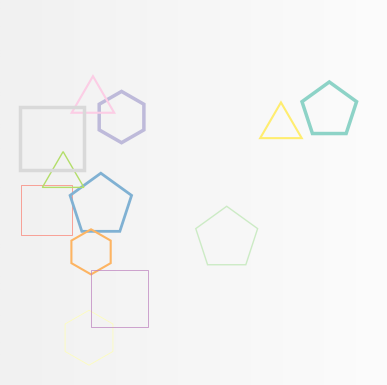[{"shape": "pentagon", "thickness": 2.5, "radius": 0.37, "center": [0.85, 0.713]}, {"shape": "hexagon", "thickness": 0.5, "radius": 0.36, "center": [0.23, 0.123]}, {"shape": "hexagon", "thickness": 2.5, "radius": 0.33, "center": [0.314, 0.696]}, {"shape": "square", "thickness": 0.5, "radius": 0.32, "center": [0.12, 0.456]}, {"shape": "pentagon", "thickness": 2, "radius": 0.42, "center": [0.26, 0.467]}, {"shape": "hexagon", "thickness": 1.5, "radius": 0.29, "center": [0.235, 0.346]}, {"shape": "triangle", "thickness": 1, "radius": 0.31, "center": [0.163, 0.544]}, {"shape": "triangle", "thickness": 1.5, "radius": 0.32, "center": [0.24, 0.739]}, {"shape": "square", "thickness": 2.5, "radius": 0.41, "center": [0.135, 0.641]}, {"shape": "square", "thickness": 0.5, "radius": 0.37, "center": [0.308, 0.225]}, {"shape": "pentagon", "thickness": 1, "radius": 0.42, "center": [0.585, 0.38]}, {"shape": "triangle", "thickness": 1.5, "radius": 0.31, "center": [0.725, 0.672]}]